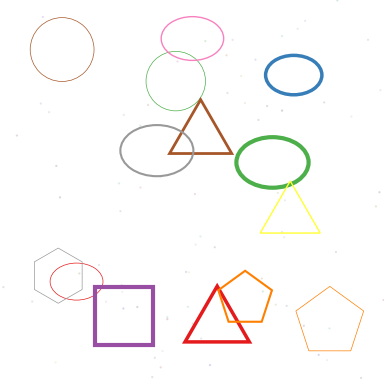[{"shape": "triangle", "thickness": 2.5, "radius": 0.48, "center": [0.564, 0.16]}, {"shape": "oval", "thickness": 0.5, "radius": 0.34, "center": [0.199, 0.269]}, {"shape": "oval", "thickness": 2.5, "radius": 0.37, "center": [0.763, 0.805]}, {"shape": "circle", "thickness": 0.5, "radius": 0.39, "center": [0.457, 0.789]}, {"shape": "oval", "thickness": 3, "radius": 0.47, "center": [0.708, 0.578]}, {"shape": "square", "thickness": 3, "radius": 0.38, "center": [0.321, 0.179]}, {"shape": "pentagon", "thickness": 0.5, "radius": 0.46, "center": [0.857, 0.164]}, {"shape": "pentagon", "thickness": 1.5, "radius": 0.37, "center": [0.637, 0.224]}, {"shape": "triangle", "thickness": 1, "radius": 0.45, "center": [0.754, 0.44]}, {"shape": "triangle", "thickness": 2, "radius": 0.47, "center": [0.521, 0.648]}, {"shape": "circle", "thickness": 0.5, "radius": 0.41, "center": [0.161, 0.871]}, {"shape": "oval", "thickness": 1, "radius": 0.41, "center": [0.5, 0.9]}, {"shape": "hexagon", "thickness": 0.5, "radius": 0.36, "center": [0.151, 0.284]}, {"shape": "oval", "thickness": 1.5, "radius": 0.47, "center": [0.407, 0.609]}]